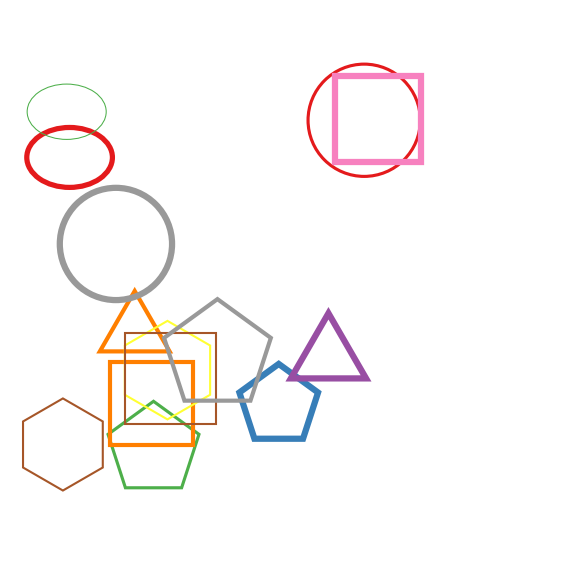[{"shape": "circle", "thickness": 1.5, "radius": 0.49, "center": [0.631, 0.791]}, {"shape": "oval", "thickness": 2.5, "radius": 0.37, "center": [0.121, 0.727]}, {"shape": "pentagon", "thickness": 3, "radius": 0.36, "center": [0.483, 0.297]}, {"shape": "pentagon", "thickness": 1.5, "radius": 0.41, "center": [0.266, 0.221]}, {"shape": "oval", "thickness": 0.5, "radius": 0.34, "center": [0.115, 0.806]}, {"shape": "triangle", "thickness": 3, "radius": 0.38, "center": [0.569, 0.381]}, {"shape": "square", "thickness": 2, "radius": 0.36, "center": [0.262, 0.301]}, {"shape": "triangle", "thickness": 2, "radius": 0.35, "center": [0.233, 0.426]}, {"shape": "hexagon", "thickness": 1, "radius": 0.43, "center": [0.29, 0.358]}, {"shape": "square", "thickness": 1, "radius": 0.39, "center": [0.295, 0.343]}, {"shape": "hexagon", "thickness": 1, "radius": 0.4, "center": [0.109, 0.229]}, {"shape": "square", "thickness": 3, "radius": 0.37, "center": [0.655, 0.793]}, {"shape": "circle", "thickness": 3, "radius": 0.49, "center": [0.201, 0.577]}, {"shape": "pentagon", "thickness": 2, "radius": 0.49, "center": [0.377, 0.384]}]